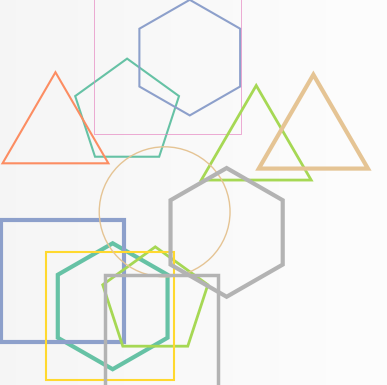[{"shape": "pentagon", "thickness": 1.5, "radius": 0.7, "center": [0.328, 0.707]}, {"shape": "hexagon", "thickness": 3, "radius": 0.82, "center": [0.291, 0.205]}, {"shape": "triangle", "thickness": 1.5, "radius": 0.79, "center": [0.143, 0.655]}, {"shape": "square", "thickness": 3, "radius": 0.79, "center": [0.16, 0.27]}, {"shape": "hexagon", "thickness": 1.5, "radius": 0.75, "center": [0.49, 0.85]}, {"shape": "square", "thickness": 0.5, "radius": 0.95, "center": [0.433, 0.842]}, {"shape": "pentagon", "thickness": 2, "radius": 0.71, "center": [0.401, 0.216]}, {"shape": "triangle", "thickness": 2, "radius": 0.82, "center": [0.661, 0.614]}, {"shape": "square", "thickness": 1.5, "radius": 0.83, "center": [0.284, 0.179]}, {"shape": "circle", "thickness": 1, "radius": 0.84, "center": [0.425, 0.45]}, {"shape": "triangle", "thickness": 3, "radius": 0.81, "center": [0.809, 0.643]}, {"shape": "hexagon", "thickness": 3, "radius": 0.84, "center": [0.585, 0.396]}, {"shape": "square", "thickness": 2.5, "radius": 0.73, "center": [0.418, 0.139]}]